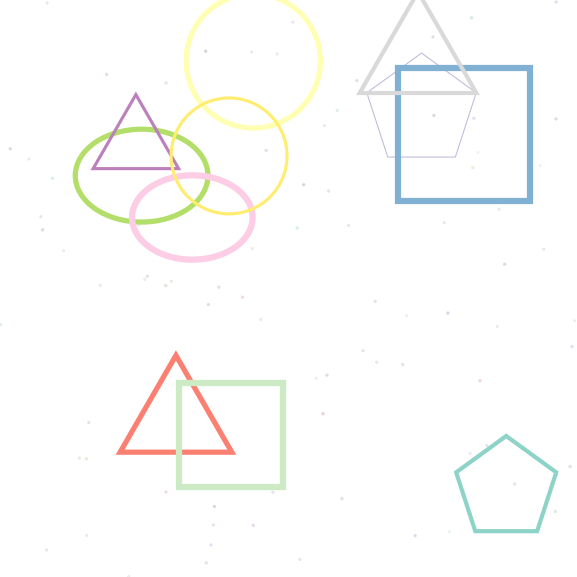[{"shape": "pentagon", "thickness": 2, "radius": 0.46, "center": [0.877, 0.153]}, {"shape": "circle", "thickness": 2.5, "radius": 0.58, "center": [0.439, 0.894]}, {"shape": "pentagon", "thickness": 0.5, "radius": 0.5, "center": [0.73, 0.808]}, {"shape": "triangle", "thickness": 2.5, "radius": 0.56, "center": [0.305, 0.272]}, {"shape": "square", "thickness": 3, "radius": 0.57, "center": [0.803, 0.766]}, {"shape": "oval", "thickness": 2.5, "radius": 0.57, "center": [0.245, 0.695]}, {"shape": "oval", "thickness": 3, "radius": 0.52, "center": [0.333, 0.623]}, {"shape": "triangle", "thickness": 2, "radius": 0.58, "center": [0.724, 0.896]}, {"shape": "triangle", "thickness": 1.5, "radius": 0.43, "center": [0.235, 0.75]}, {"shape": "square", "thickness": 3, "radius": 0.45, "center": [0.4, 0.245]}, {"shape": "circle", "thickness": 1.5, "radius": 0.5, "center": [0.397, 0.729]}]